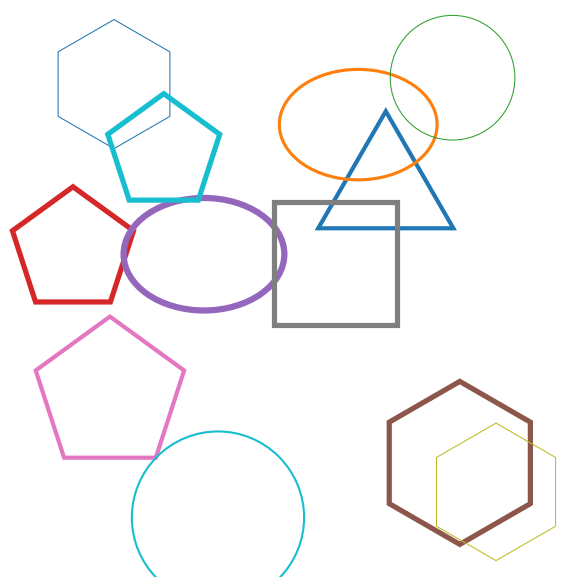[{"shape": "hexagon", "thickness": 0.5, "radius": 0.56, "center": [0.197, 0.854]}, {"shape": "triangle", "thickness": 2, "radius": 0.68, "center": [0.668, 0.671]}, {"shape": "oval", "thickness": 1.5, "radius": 0.68, "center": [0.62, 0.783]}, {"shape": "circle", "thickness": 0.5, "radius": 0.54, "center": [0.784, 0.865]}, {"shape": "pentagon", "thickness": 2.5, "radius": 0.55, "center": [0.126, 0.565]}, {"shape": "oval", "thickness": 3, "radius": 0.7, "center": [0.353, 0.559]}, {"shape": "hexagon", "thickness": 2.5, "radius": 0.71, "center": [0.796, 0.198]}, {"shape": "pentagon", "thickness": 2, "radius": 0.68, "center": [0.19, 0.316]}, {"shape": "square", "thickness": 2.5, "radius": 0.53, "center": [0.582, 0.542]}, {"shape": "hexagon", "thickness": 0.5, "radius": 0.6, "center": [0.859, 0.147]}, {"shape": "pentagon", "thickness": 2.5, "radius": 0.51, "center": [0.284, 0.735]}, {"shape": "circle", "thickness": 1, "radius": 0.75, "center": [0.377, 0.103]}]